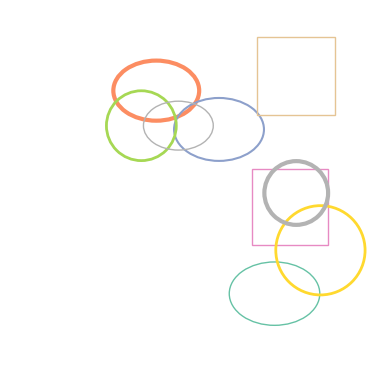[{"shape": "oval", "thickness": 1, "radius": 0.59, "center": [0.713, 0.237]}, {"shape": "oval", "thickness": 3, "radius": 0.56, "center": [0.406, 0.765]}, {"shape": "oval", "thickness": 1.5, "radius": 0.58, "center": [0.569, 0.664]}, {"shape": "square", "thickness": 1, "radius": 0.49, "center": [0.753, 0.462]}, {"shape": "circle", "thickness": 2, "radius": 0.45, "center": [0.367, 0.674]}, {"shape": "circle", "thickness": 2, "radius": 0.58, "center": [0.832, 0.35]}, {"shape": "square", "thickness": 1, "radius": 0.51, "center": [0.768, 0.803]}, {"shape": "oval", "thickness": 1, "radius": 0.45, "center": [0.463, 0.674]}, {"shape": "circle", "thickness": 3, "radius": 0.41, "center": [0.769, 0.499]}]